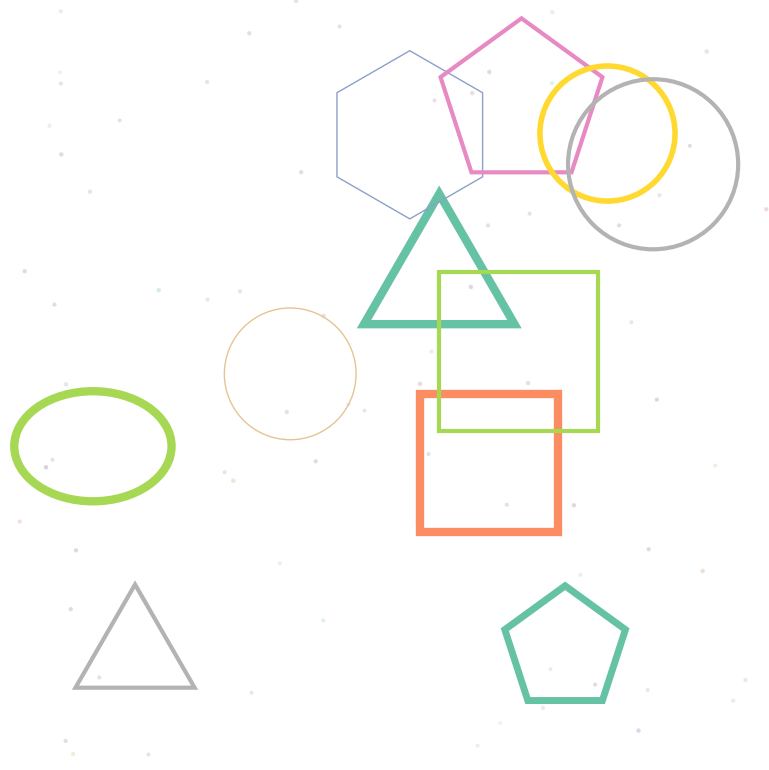[{"shape": "triangle", "thickness": 3, "radius": 0.56, "center": [0.57, 0.635]}, {"shape": "pentagon", "thickness": 2.5, "radius": 0.41, "center": [0.734, 0.157]}, {"shape": "square", "thickness": 3, "radius": 0.45, "center": [0.635, 0.399]}, {"shape": "hexagon", "thickness": 0.5, "radius": 0.55, "center": [0.532, 0.825]}, {"shape": "pentagon", "thickness": 1.5, "radius": 0.55, "center": [0.677, 0.866]}, {"shape": "oval", "thickness": 3, "radius": 0.51, "center": [0.121, 0.42]}, {"shape": "square", "thickness": 1.5, "radius": 0.52, "center": [0.674, 0.543]}, {"shape": "circle", "thickness": 2, "radius": 0.44, "center": [0.789, 0.827]}, {"shape": "circle", "thickness": 0.5, "radius": 0.43, "center": [0.377, 0.514]}, {"shape": "triangle", "thickness": 1.5, "radius": 0.45, "center": [0.175, 0.152]}, {"shape": "circle", "thickness": 1.5, "radius": 0.55, "center": [0.848, 0.787]}]